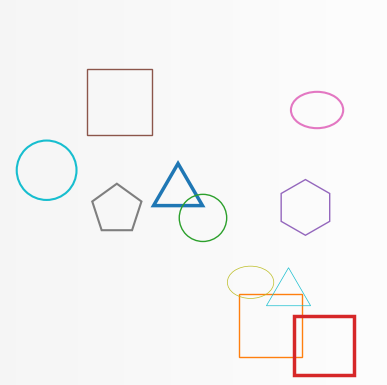[{"shape": "triangle", "thickness": 2.5, "radius": 0.36, "center": [0.459, 0.502]}, {"shape": "square", "thickness": 1, "radius": 0.41, "center": [0.698, 0.155]}, {"shape": "circle", "thickness": 1, "radius": 0.31, "center": [0.524, 0.434]}, {"shape": "square", "thickness": 2.5, "radius": 0.38, "center": [0.836, 0.101]}, {"shape": "hexagon", "thickness": 1, "radius": 0.36, "center": [0.788, 0.461]}, {"shape": "square", "thickness": 1, "radius": 0.43, "center": [0.308, 0.736]}, {"shape": "oval", "thickness": 1.5, "radius": 0.34, "center": [0.818, 0.714]}, {"shape": "pentagon", "thickness": 1.5, "radius": 0.33, "center": [0.302, 0.456]}, {"shape": "oval", "thickness": 0.5, "radius": 0.3, "center": [0.647, 0.267]}, {"shape": "triangle", "thickness": 0.5, "radius": 0.33, "center": [0.745, 0.239]}, {"shape": "circle", "thickness": 1.5, "radius": 0.39, "center": [0.12, 0.558]}]